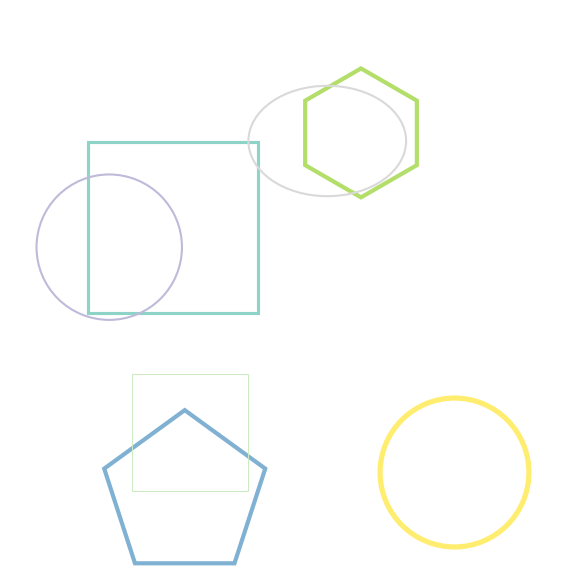[{"shape": "square", "thickness": 1.5, "radius": 0.74, "center": [0.3, 0.606]}, {"shape": "circle", "thickness": 1, "radius": 0.63, "center": [0.189, 0.571]}, {"shape": "pentagon", "thickness": 2, "radius": 0.73, "center": [0.32, 0.142]}, {"shape": "hexagon", "thickness": 2, "radius": 0.56, "center": [0.625, 0.769]}, {"shape": "oval", "thickness": 1, "radius": 0.68, "center": [0.567, 0.755]}, {"shape": "square", "thickness": 0.5, "radius": 0.51, "center": [0.329, 0.251]}, {"shape": "circle", "thickness": 2.5, "radius": 0.64, "center": [0.787, 0.181]}]